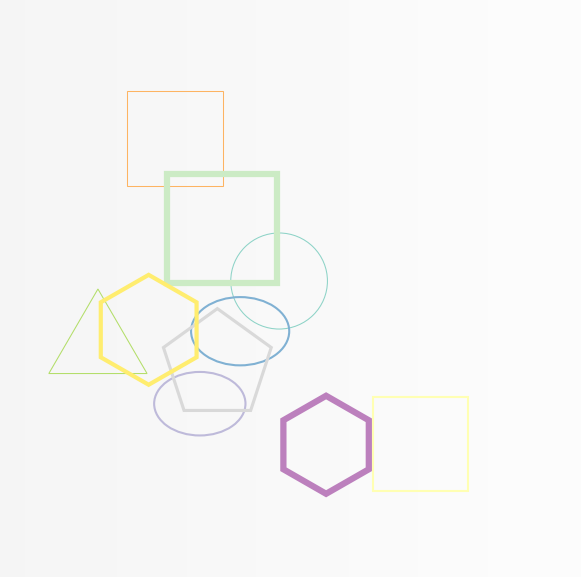[{"shape": "circle", "thickness": 0.5, "radius": 0.42, "center": [0.48, 0.513]}, {"shape": "square", "thickness": 1, "radius": 0.41, "center": [0.723, 0.231]}, {"shape": "oval", "thickness": 1, "radius": 0.39, "center": [0.344, 0.3]}, {"shape": "oval", "thickness": 1, "radius": 0.42, "center": [0.413, 0.426]}, {"shape": "square", "thickness": 0.5, "radius": 0.41, "center": [0.301, 0.76]}, {"shape": "triangle", "thickness": 0.5, "radius": 0.49, "center": [0.168, 0.401]}, {"shape": "pentagon", "thickness": 1.5, "radius": 0.49, "center": [0.374, 0.367]}, {"shape": "hexagon", "thickness": 3, "radius": 0.42, "center": [0.561, 0.229]}, {"shape": "square", "thickness": 3, "radius": 0.47, "center": [0.382, 0.603]}, {"shape": "hexagon", "thickness": 2, "radius": 0.48, "center": [0.256, 0.428]}]